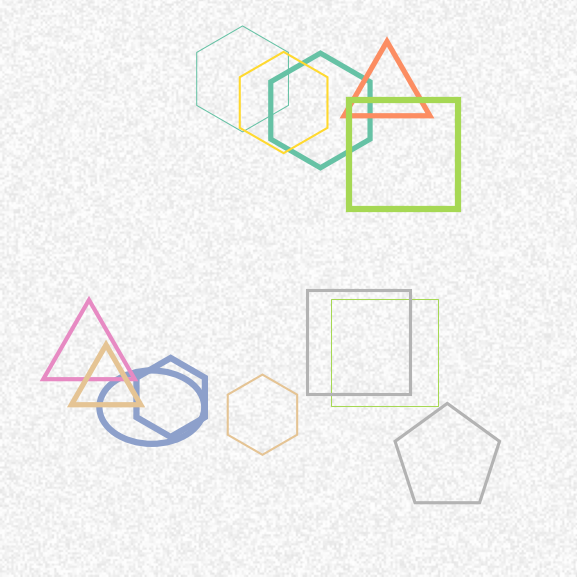[{"shape": "hexagon", "thickness": 0.5, "radius": 0.46, "center": [0.42, 0.862]}, {"shape": "hexagon", "thickness": 2.5, "radius": 0.5, "center": [0.555, 0.808]}, {"shape": "triangle", "thickness": 2.5, "radius": 0.43, "center": [0.67, 0.842]}, {"shape": "hexagon", "thickness": 3, "radius": 0.34, "center": [0.296, 0.311]}, {"shape": "oval", "thickness": 3, "radius": 0.45, "center": [0.263, 0.294]}, {"shape": "triangle", "thickness": 2, "radius": 0.46, "center": [0.154, 0.388]}, {"shape": "square", "thickness": 0.5, "radius": 0.46, "center": [0.666, 0.388]}, {"shape": "square", "thickness": 3, "radius": 0.47, "center": [0.699, 0.732]}, {"shape": "hexagon", "thickness": 1, "radius": 0.44, "center": [0.491, 0.822]}, {"shape": "triangle", "thickness": 2.5, "radius": 0.35, "center": [0.184, 0.333]}, {"shape": "hexagon", "thickness": 1, "radius": 0.35, "center": [0.454, 0.281]}, {"shape": "square", "thickness": 1.5, "radius": 0.45, "center": [0.621, 0.407]}, {"shape": "pentagon", "thickness": 1.5, "radius": 0.48, "center": [0.775, 0.206]}]